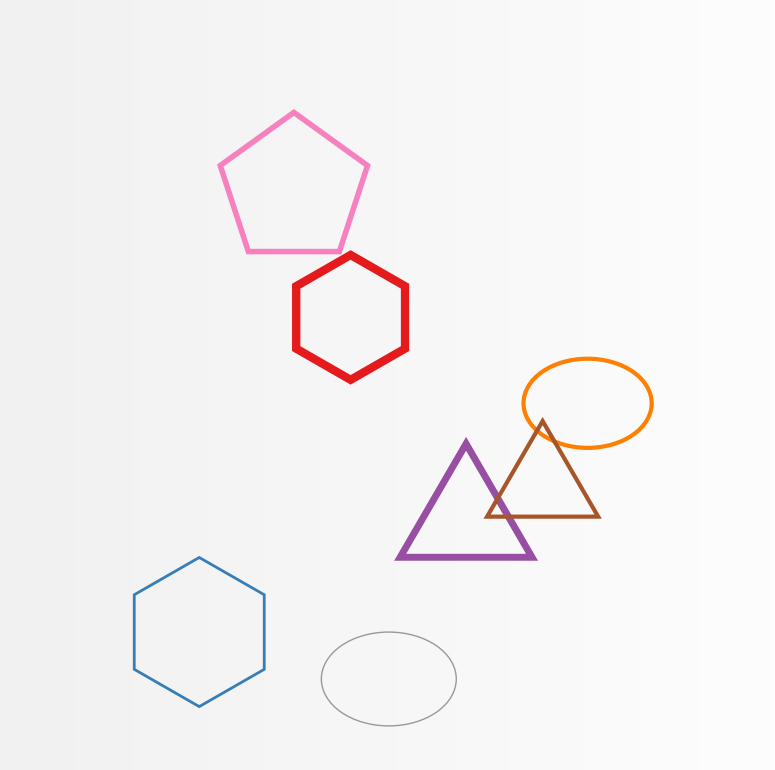[{"shape": "hexagon", "thickness": 3, "radius": 0.41, "center": [0.452, 0.588]}, {"shape": "hexagon", "thickness": 1, "radius": 0.48, "center": [0.257, 0.179]}, {"shape": "triangle", "thickness": 2.5, "radius": 0.49, "center": [0.601, 0.325]}, {"shape": "oval", "thickness": 1.5, "radius": 0.41, "center": [0.758, 0.476]}, {"shape": "triangle", "thickness": 1.5, "radius": 0.41, "center": [0.7, 0.37]}, {"shape": "pentagon", "thickness": 2, "radius": 0.5, "center": [0.379, 0.754]}, {"shape": "oval", "thickness": 0.5, "radius": 0.44, "center": [0.502, 0.118]}]